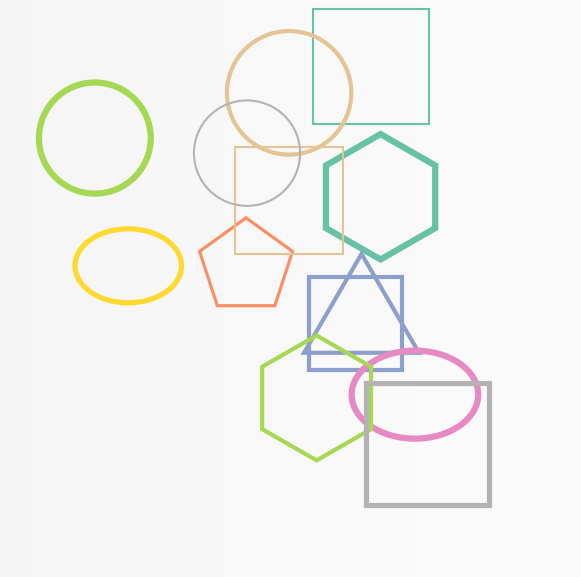[{"shape": "hexagon", "thickness": 3, "radius": 0.54, "center": [0.655, 0.658]}, {"shape": "square", "thickness": 1, "radius": 0.5, "center": [0.638, 0.885]}, {"shape": "pentagon", "thickness": 1.5, "radius": 0.42, "center": [0.423, 0.538]}, {"shape": "square", "thickness": 2, "radius": 0.4, "center": [0.612, 0.438]}, {"shape": "triangle", "thickness": 2, "radius": 0.57, "center": [0.622, 0.445]}, {"shape": "oval", "thickness": 3, "radius": 0.54, "center": [0.714, 0.316]}, {"shape": "hexagon", "thickness": 2, "radius": 0.54, "center": [0.545, 0.31]}, {"shape": "circle", "thickness": 3, "radius": 0.48, "center": [0.163, 0.76]}, {"shape": "oval", "thickness": 2.5, "radius": 0.46, "center": [0.221, 0.539]}, {"shape": "circle", "thickness": 2, "radius": 0.54, "center": [0.497, 0.838]}, {"shape": "square", "thickness": 1, "radius": 0.46, "center": [0.497, 0.652]}, {"shape": "square", "thickness": 2.5, "radius": 0.53, "center": [0.736, 0.23]}, {"shape": "circle", "thickness": 1, "radius": 0.46, "center": [0.425, 0.734]}]